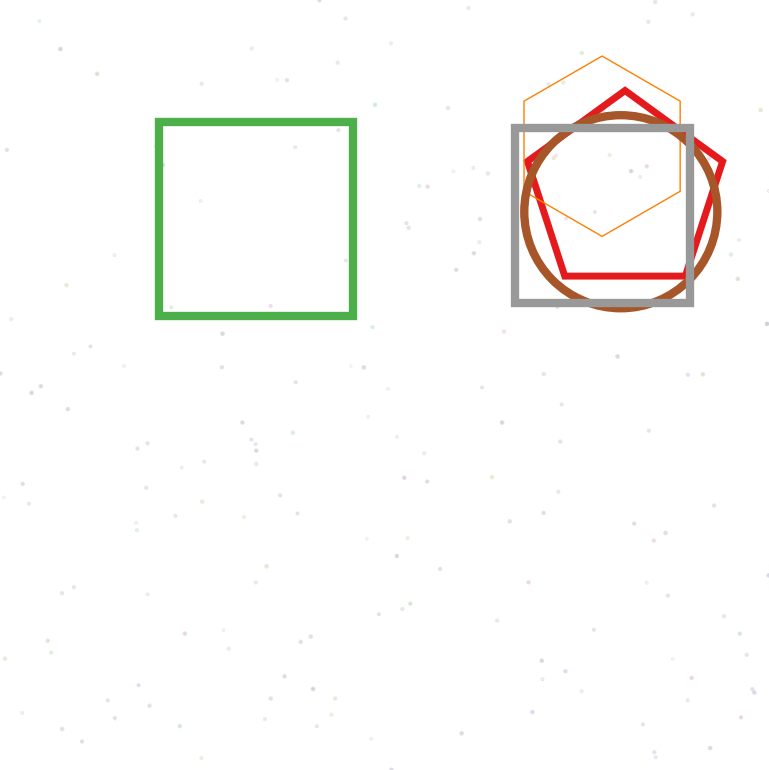[{"shape": "pentagon", "thickness": 2.5, "radius": 0.67, "center": [0.812, 0.749]}, {"shape": "square", "thickness": 3, "radius": 0.63, "center": [0.333, 0.716]}, {"shape": "hexagon", "thickness": 0.5, "radius": 0.59, "center": [0.782, 0.81]}, {"shape": "circle", "thickness": 3, "radius": 0.63, "center": [0.806, 0.725]}, {"shape": "square", "thickness": 3, "radius": 0.57, "center": [0.782, 0.72]}]